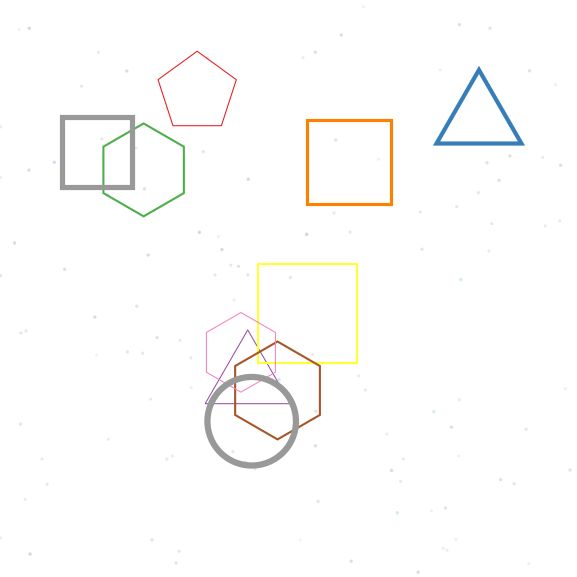[{"shape": "pentagon", "thickness": 0.5, "radius": 0.36, "center": [0.341, 0.839]}, {"shape": "triangle", "thickness": 2, "radius": 0.42, "center": [0.829, 0.793]}, {"shape": "hexagon", "thickness": 1, "radius": 0.4, "center": [0.249, 0.705]}, {"shape": "triangle", "thickness": 0.5, "radius": 0.43, "center": [0.429, 0.343]}, {"shape": "square", "thickness": 1.5, "radius": 0.36, "center": [0.605, 0.719]}, {"shape": "square", "thickness": 1, "radius": 0.43, "center": [0.532, 0.456]}, {"shape": "hexagon", "thickness": 1, "radius": 0.42, "center": [0.481, 0.323]}, {"shape": "hexagon", "thickness": 0.5, "radius": 0.34, "center": [0.417, 0.389]}, {"shape": "circle", "thickness": 3, "radius": 0.38, "center": [0.436, 0.27]}, {"shape": "square", "thickness": 2.5, "radius": 0.3, "center": [0.168, 0.736]}]